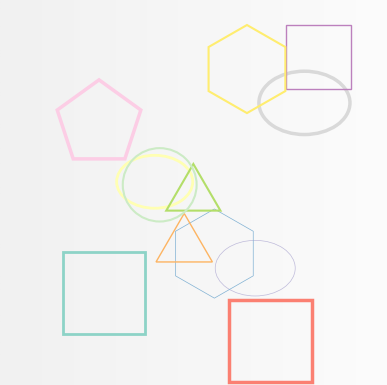[{"shape": "square", "thickness": 2, "radius": 0.53, "center": [0.268, 0.238]}, {"shape": "oval", "thickness": 2, "radius": 0.49, "center": [0.399, 0.528]}, {"shape": "oval", "thickness": 0.5, "radius": 0.52, "center": [0.659, 0.303]}, {"shape": "square", "thickness": 2.5, "radius": 0.53, "center": [0.699, 0.115]}, {"shape": "hexagon", "thickness": 0.5, "radius": 0.58, "center": [0.553, 0.341]}, {"shape": "triangle", "thickness": 1, "radius": 0.42, "center": [0.475, 0.362]}, {"shape": "triangle", "thickness": 1.5, "radius": 0.4, "center": [0.499, 0.493]}, {"shape": "pentagon", "thickness": 2.5, "radius": 0.57, "center": [0.256, 0.679]}, {"shape": "oval", "thickness": 2.5, "radius": 0.59, "center": [0.786, 0.733]}, {"shape": "square", "thickness": 1, "radius": 0.42, "center": [0.822, 0.852]}, {"shape": "circle", "thickness": 1.5, "radius": 0.48, "center": [0.412, 0.52]}, {"shape": "hexagon", "thickness": 1.5, "radius": 0.57, "center": [0.637, 0.821]}]